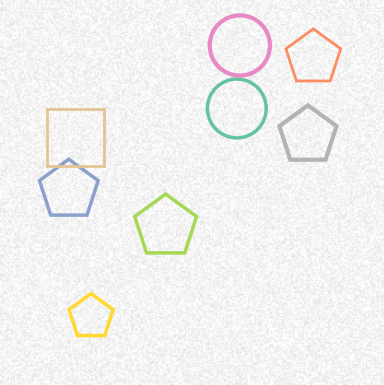[{"shape": "circle", "thickness": 2.5, "radius": 0.38, "center": [0.615, 0.718]}, {"shape": "pentagon", "thickness": 2, "radius": 0.37, "center": [0.814, 0.85]}, {"shape": "pentagon", "thickness": 2.5, "radius": 0.4, "center": [0.179, 0.506]}, {"shape": "circle", "thickness": 3, "radius": 0.39, "center": [0.623, 0.882]}, {"shape": "pentagon", "thickness": 2.5, "radius": 0.42, "center": [0.43, 0.411]}, {"shape": "pentagon", "thickness": 2.5, "radius": 0.3, "center": [0.237, 0.177]}, {"shape": "square", "thickness": 2, "radius": 0.37, "center": [0.195, 0.644]}, {"shape": "pentagon", "thickness": 3, "radius": 0.39, "center": [0.8, 0.648]}]